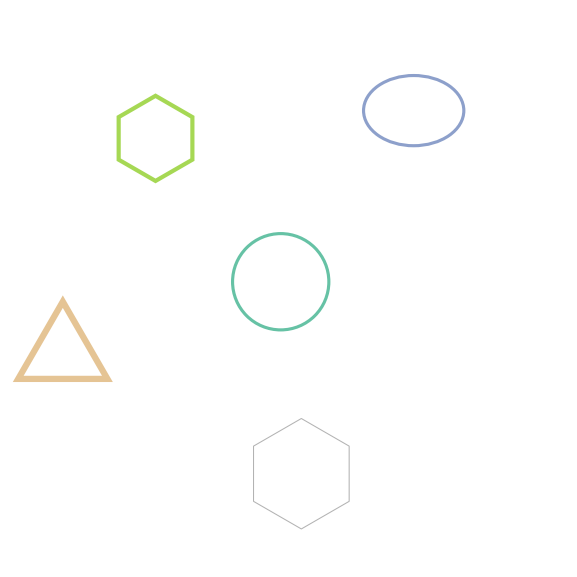[{"shape": "circle", "thickness": 1.5, "radius": 0.42, "center": [0.486, 0.511]}, {"shape": "oval", "thickness": 1.5, "radius": 0.43, "center": [0.716, 0.808]}, {"shape": "hexagon", "thickness": 2, "radius": 0.37, "center": [0.269, 0.76]}, {"shape": "triangle", "thickness": 3, "radius": 0.45, "center": [0.109, 0.388]}, {"shape": "hexagon", "thickness": 0.5, "radius": 0.48, "center": [0.522, 0.179]}]